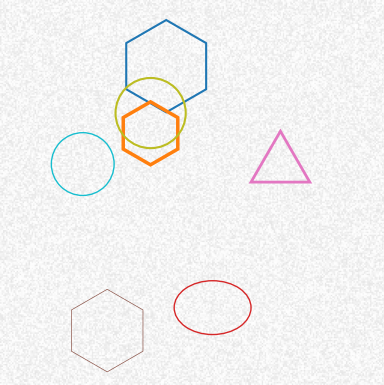[{"shape": "hexagon", "thickness": 1.5, "radius": 0.6, "center": [0.432, 0.828]}, {"shape": "hexagon", "thickness": 2.5, "radius": 0.41, "center": [0.391, 0.654]}, {"shape": "oval", "thickness": 1, "radius": 0.5, "center": [0.552, 0.201]}, {"shape": "hexagon", "thickness": 0.5, "radius": 0.54, "center": [0.278, 0.141]}, {"shape": "triangle", "thickness": 2, "radius": 0.44, "center": [0.728, 0.571]}, {"shape": "circle", "thickness": 1.5, "radius": 0.46, "center": [0.391, 0.706]}, {"shape": "circle", "thickness": 1, "radius": 0.41, "center": [0.215, 0.574]}]